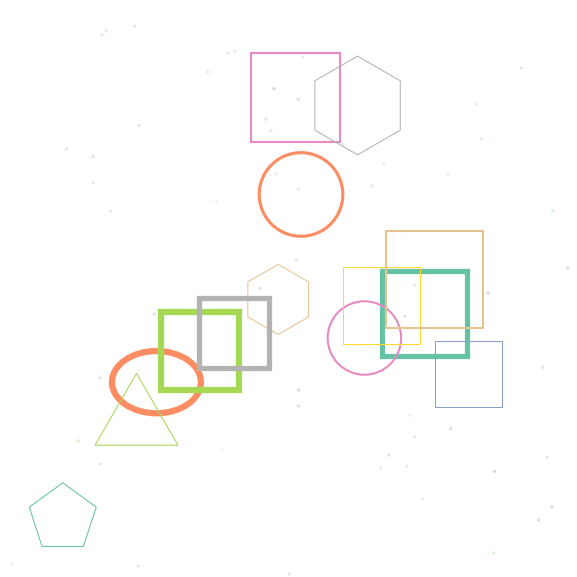[{"shape": "square", "thickness": 2.5, "radius": 0.37, "center": [0.734, 0.456]}, {"shape": "pentagon", "thickness": 0.5, "radius": 0.3, "center": [0.109, 0.102]}, {"shape": "oval", "thickness": 3, "radius": 0.38, "center": [0.271, 0.337]}, {"shape": "circle", "thickness": 1.5, "radius": 0.36, "center": [0.521, 0.662]}, {"shape": "square", "thickness": 0.5, "radius": 0.29, "center": [0.811, 0.352]}, {"shape": "square", "thickness": 1, "radius": 0.39, "center": [0.511, 0.83]}, {"shape": "circle", "thickness": 1, "radius": 0.32, "center": [0.631, 0.414]}, {"shape": "square", "thickness": 3, "radius": 0.33, "center": [0.346, 0.391]}, {"shape": "triangle", "thickness": 0.5, "radius": 0.41, "center": [0.236, 0.27]}, {"shape": "square", "thickness": 0.5, "radius": 0.33, "center": [0.661, 0.47]}, {"shape": "hexagon", "thickness": 0.5, "radius": 0.3, "center": [0.482, 0.481]}, {"shape": "square", "thickness": 1, "radius": 0.42, "center": [0.752, 0.515]}, {"shape": "square", "thickness": 2.5, "radius": 0.3, "center": [0.404, 0.422]}, {"shape": "hexagon", "thickness": 0.5, "radius": 0.43, "center": [0.619, 0.816]}]